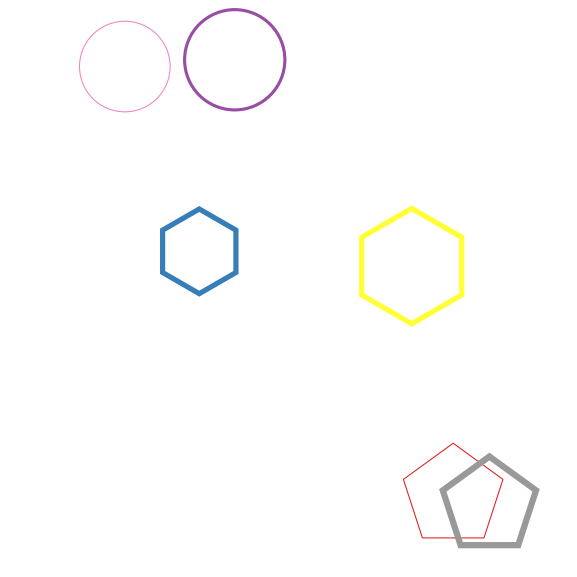[{"shape": "pentagon", "thickness": 0.5, "radius": 0.45, "center": [0.785, 0.141]}, {"shape": "hexagon", "thickness": 2.5, "radius": 0.37, "center": [0.345, 0.564]}, {"shape": "circle", "thickness": 1.5, "radius": 0.43, "center": [0.406, 0.896]}, {"shape": "hexagon", "thickness": 2.5, "radius": 0.5, "center": [0.713, 0.538]}, {"shape": "circle", "thickness": 0.5, "radius": 0.39, "center": [0.216, 0.884]}, {"shape": "pentagon", "thickness": 3, "radius": 0.42, "center": [0.847, 0.124]}]